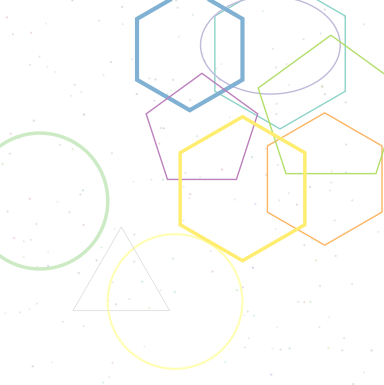[{"shape": "hexagon", "thickness": 1, "radius": 0.98, "center": [0.727, 0.861]}, {"shape": "circle", "thickness": 1.5, "radius": 0.87, "center": [0.455, 0.217]}, {"shape": "oval", "thickness": 1, "radius": 0.91, "center": [0.702, 0.883]}, {"shape": "hexagon", "thickness": 3, "radius": 0.79, "center": [0.493, 0.872]}, {"shape": "hexagon", "thickness": 1, "radius": 0.86, "center": [0.843, 0.535]}, {"shape": "pentagon", "thickness": 1, "radius": 0.99, "center": [0.86, 0.71]}, {"shape": "triangle", "thickness": 0.5, "radius": 0.73, "center": [0.315, 0.266]}, {"shape": "pentagon", "thickness": 1, "radius": 0.76, "center": [0.525, 0.657]}, {"shape": "circle", "thickness": 2.5, "radius": 0.88, "center": [0.104, 0.478]}, {"shape": "hexagon", "thickness": 2.5, "radius": 0.93, "center": [0.63, 0.51]}]